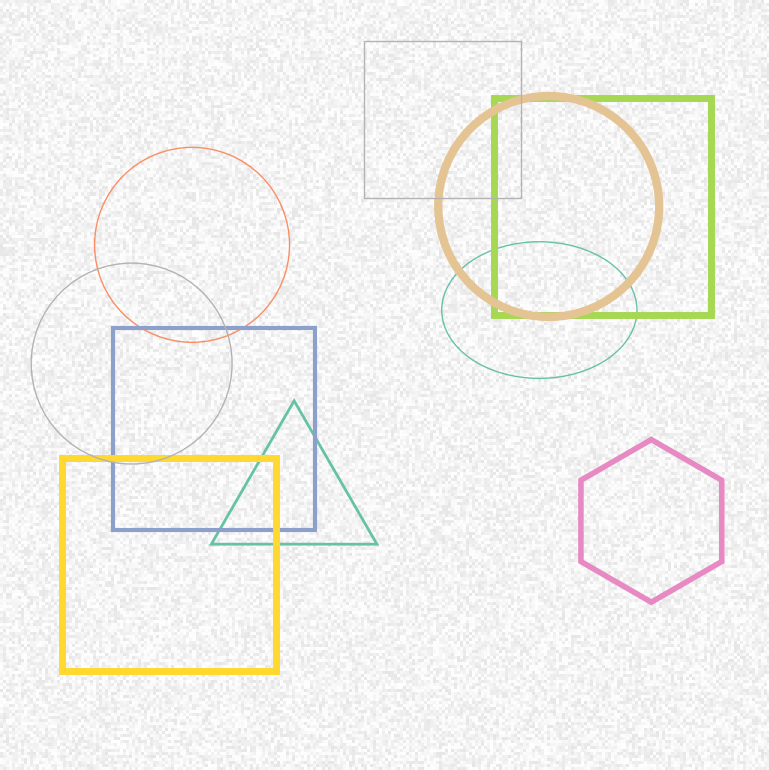[{"shape": "triangle", "thickness": 1, "radius": 0.62, "center": [0.382, 0.355]}, {"shape": "oval", "thickness": 0.5, "radius": 0.63, "center": [0.7, 0.597]}, {"shape": "circle", "thickness": 0.5, "radius": 0.63, "center": [0.249, 0.682]}, {"shape": "square", "thickness": 1.5, "radius": 0.66, "center": [0.278, 0.443]}, {"shape": "hexagon", "thickness": 2, "radius": 0.53, "center": [0.846, 0.324]}, {"shape": "square", "thickness": 2.5, "radius": 0.7, "center": [0.782, 0.731]}, {"shape": "square", "thickness": 2.5, "radius": 0.69, "center": [0.219, 0.267]}, {"shape": "circle", "thickness": 3, "radius": 0.72, "center": [0.713, 0.732]}, {"shape": "square", "thickness": 0.5, "radius": 0.51, "center": [0.574, 0.844]}, {"shape": "circle", "thickness": 0.5, "radius": 0.65, "center": [0.171, 0.528]}]